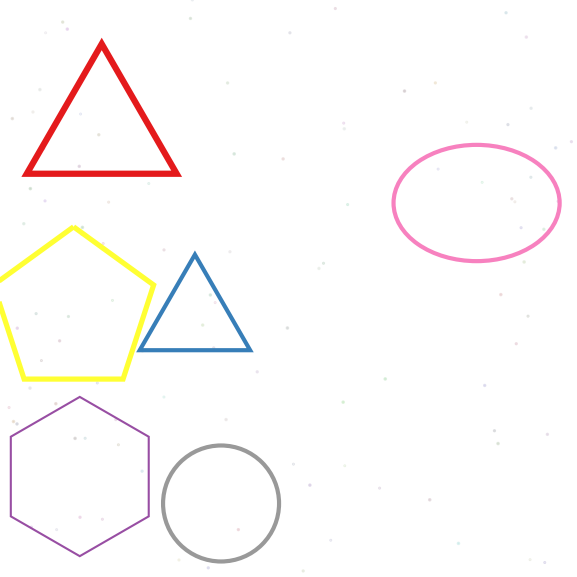[{"shape": "triangle", "thickness": 3, "radius": 0.75, "center": [0.176, 0.773]}, {"shape": "triangle", "thickness": 2, "radius": 0.55, "center": [0.338, 0.448]}, {"shape": "hexagon", "thickness": 1, "radius": 0.69, "center": [0.138, 0.174]}, {"shape": "pentagon", "thickness": 2.5, "radius": 0.73, "center": [0.127, 0.461]}, {"shape": "oval", "thickness": 2, "radius": 0.72, "center": [0.825, 0.648]}, {"shape": "circle", "thickness": 2, "radius": 0.5, "center": [0.383, 0.127]}]